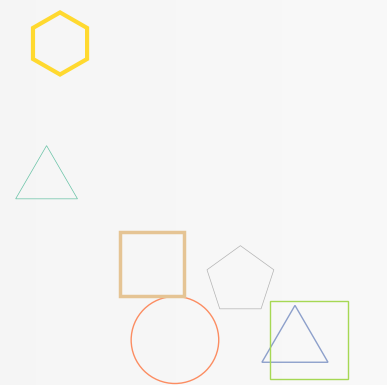[{"shape": "triangle", "thickness": 0.5, "radius": 0.46, "center": [0.12, 0.53]}, {"shape": "circle", "thickness": 1, "radius": 0.57, "center": [0.451, 0.117]}, {"shape": "triangle", "thickness": 1, "radius": 0.49, "center": [0.761, 0.108]}, {"shape": "square", "thickness": 1, "radius": 0.5, "center": [0.796, 0.117]}, {"shape": "hexagon", "thickness": 3, "radius": 0.4, "center": [0.155, 0.887]}, {"shape": "square", "thickness": 2.5, "radius": 0.41, "center": [0.392, 0.315]}, {"shape": "pentagon", "thickness": 0.5, "radius": 0.45, "center": [0.62, 0.271]}]